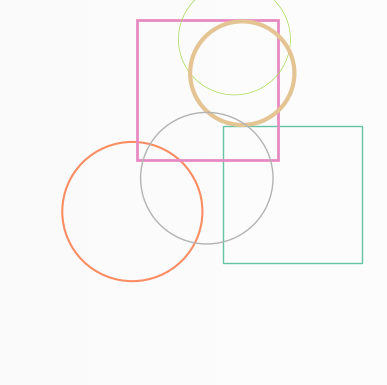[{"shape": "square", "thickness": 1, "radius": 0.9, "center": [0.755, 0.495]}, {"shape": "circle", "thickness": 1.5, "radius": 0.9, "center": [0.342, 0.451]}, {"shape": "square", "thickness": 2, "radius": 0.91, "center": [0.536, 0.767]}, {"shape": "circle", "thickness": 0.5, "radius": 0.72, "center": [0.605, 0.898]}, {"shape": "circle", "thickness": 3, "radius": 0.67, "center": [0.625, 0.81]}, {"shape": "circle", "thickness": 1, "radius": 0.85, "center": [0.534, 0.537]}]